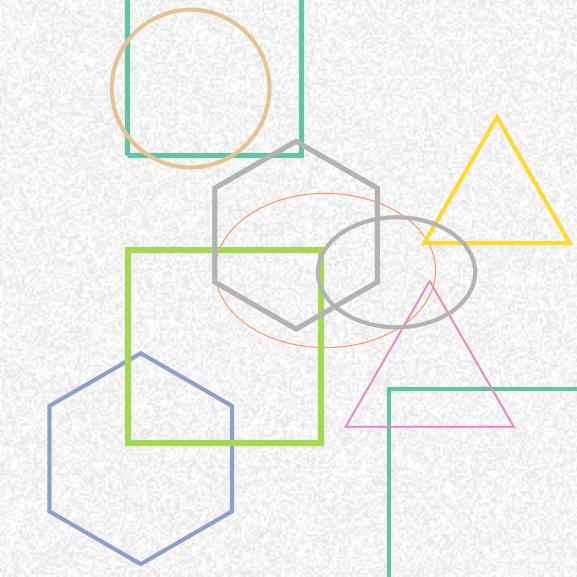[{"shape": "square", "thickness": 2.5, "radius": 0.75, "center": [0.371, 0.881]}, {"shape": "square", "thickness": 2, "radius": 0.88, "center": [0.85, 0.149]}, {"shape": "oval", "thickness": 0.5, "radius": 0.95, "center": [0.563, 0.531]}, {"shape": "hexagon", "thickness": 2, "radius": 0.91, "center": [0.244, 0.205]}, {"shape": "triangle", "thickness": 1, "radius": 0.84, "center": [0.744, 0.344]}, {"shape": "square", "thickness": 3, "radius": 0.84, "center": [0.388, 0.399]}, {"shape": "triangle", "thickness": 2, "radius": 0.73, "center": [0.861, 0.651]}, {"shape": "circle", "thickness": 2, "radius": 0.68, "center": [0.33, 0.846]}, {"shape": "oval", "thickness": 2, "radius": 0.68, "center": [0.687, 0.528]}, {"shape": "hexagon", "thickness": 2.5, "radius": 0.81, "center": [0.513, 0.592]}]